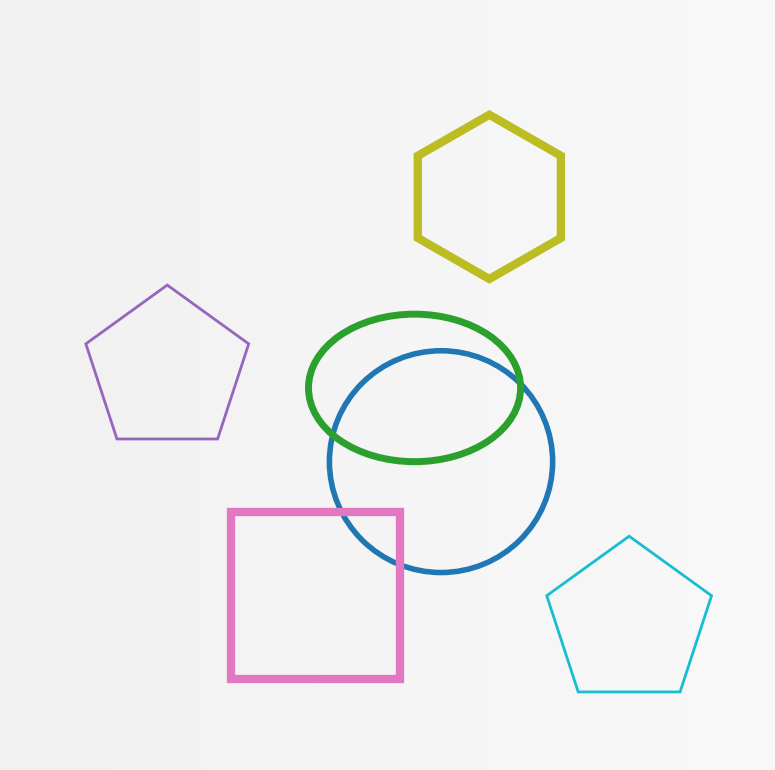[{"shape": "circle", "thickness": 2, "radius": 0.72, "center": [0.569, 0.4]}, {"shape": "oval", "thickness": 2.5, "radius": 0.68, "center": [0.535, 0.496]}, {"shape": "pentagon", "thickness": 1, "radius": 0.55, "center": [0.216, 0.519]}, {"shape": "square", "thickness": 3, "radius": 0.54, "center": [0.407, 0.227]}, {"shape": "hexagon", "thickness": 3, "radius": 0.53, "center": [0.631, 0.744]}, {"shape": "pentagon", "thickness": 1, "radius": 0.56, "center": [0.812, 0.192]}]